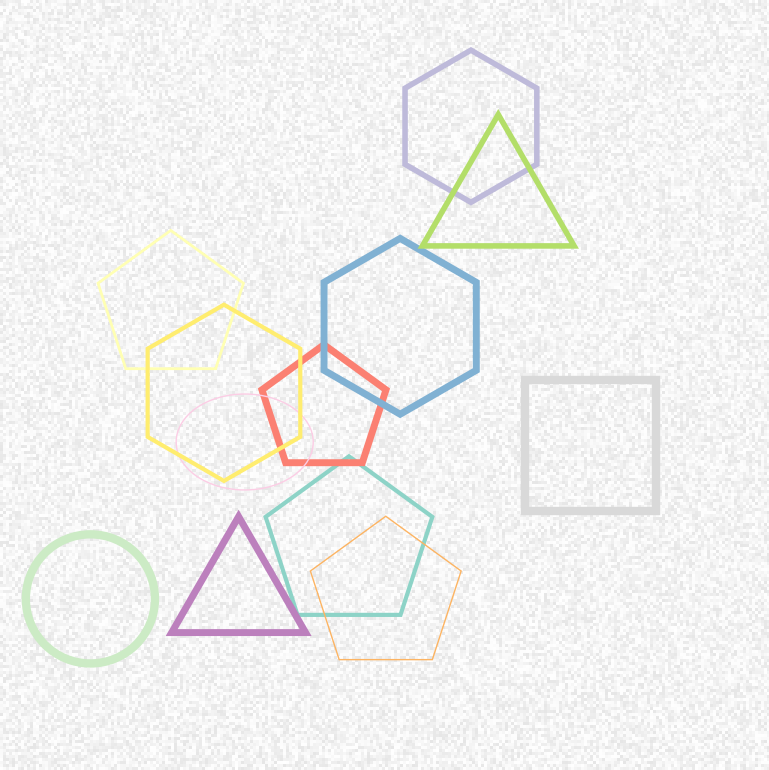[{"shape": "pentagon", "thickness": 1.5, "radius": 0.57, "center": [0.453, 0.294]}, {"shape": "pentagon", "thickness": 1, "radius": 0.5, "center": [0.222, 0.601]}, {"shape": "hexagon", "thickness": 2, "radius": 0.49, "center": [0.612, 0.836]}, {"shape": "pentagon", "thickness": 2.5, "radius": 0.42, "center": [0.421, 0.468]}, {"shape": "hexagon", "thickness": 2.5, "radius": 0.57, "center": [0.52, 0.576]}, {"shape": "pentagon", "thickness": 0.5, "radius": 0.51, "center": [0.501, 0.227]}, {"shape": "triangle", "thickness": 2, "radius": 0.57, "center": [0.647, 0.738]}, {"shape": "oval", "thickness": 0.5, "radius": 0.45, "center": [0.318, 0.426]}, {"shape": "square", "thickness": 3, "radius": 0.43, "center": [0.767, 0.421]}, {"shape": "triangle", "thickness": 2.5, "radius": 0.5, "center": [0.31, 0.229]}, {"shape": "circle", "thickness": 3, "radius": 0.42, "center": [0.117, 0.222]}, {"shape": "hexagon", "thickness": 1.5, "radius": 0.57, "center": [0.291, 0.49]}]